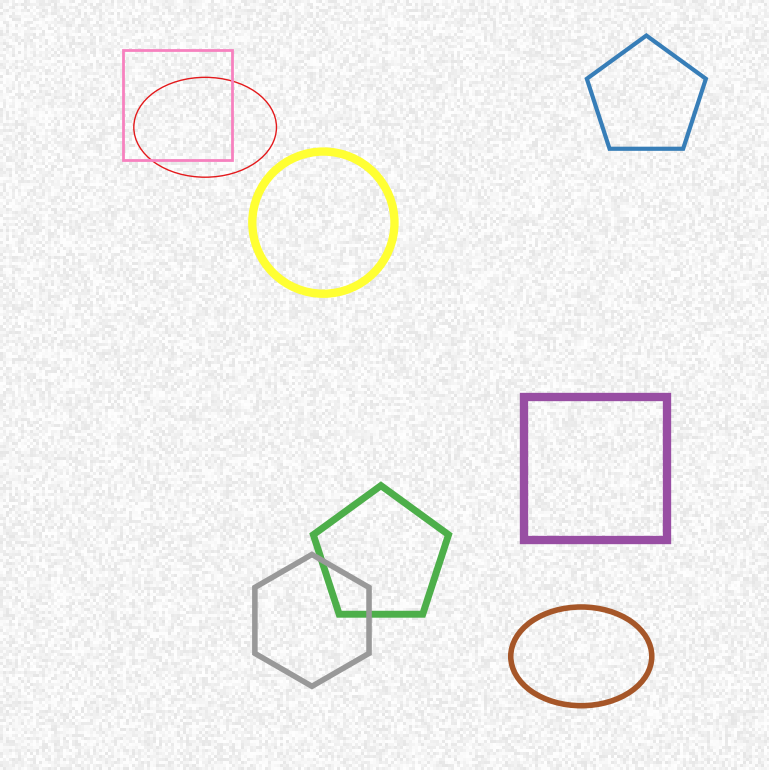[{"shape": "oval", "thickness": 0.5, "radius": 0.46, "center": [0.266, 0.835]}, {"shape": "pentagon", "thickness": 1.5, "radius": 0.41, "center": [0.839, 0.873]}, {"shape": "pentagon", "thickness": 2.5, "radius": 0.46, "center": [0.495, 0.277]}, {"shape": "square", "thickness": 3, "radius": 0.46, "center": [0.773, 0.392]}, {"shape": "circle", "thickness": 3, "radius": 0.46, "center": [0.42, 0.711]}, {"shape": "oval", "thickness": 2, "radius": 0.46, "center": [0.755, 0.148]}, {"shape": "square", "thickness": 1, "radius": 0.35, "center": [0.231, 0.864]}, {"shape": "hexagon", "thickness": 2, "radius": 0.43, "center": [0.405, 0.194]}]